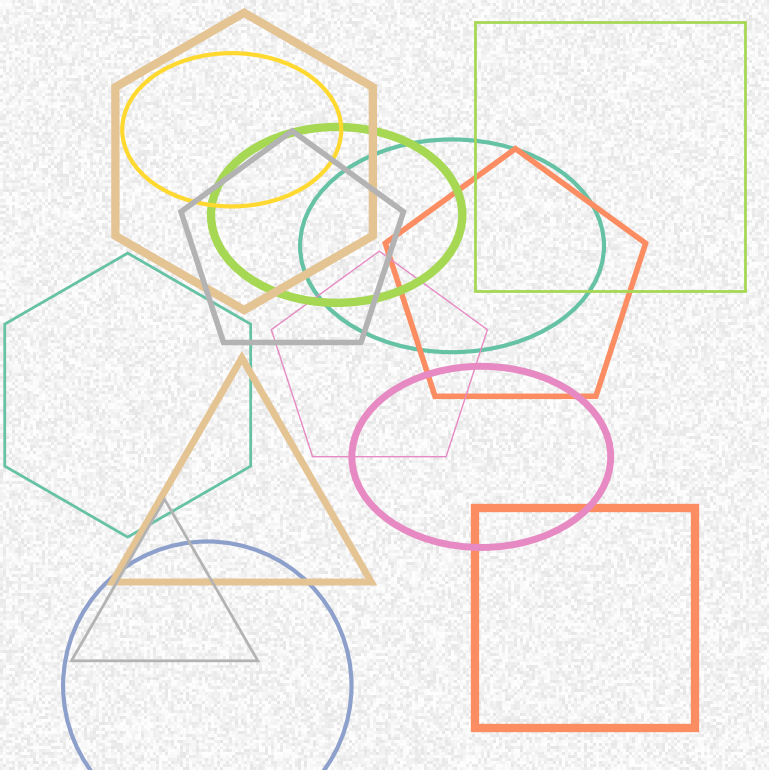[{"shape": "oval", "thickness": 1.5, "radius": 0.99, "center": [0.587, 0.681]}, {"shape": "hexagon", "thickness": 1, "radius": 0.92, "center": [0.166, 0.487]}, {"shape": "square", "thickness": 3, "radius": 0.71, "center": [0.76, 0.198]}, {"shape": "pentagon", "thickness": 2, "radius": 0.89, "center": [0.669, 0.629]}, {"shape": "circle", "thickness": 1.5, "radius": 0.94, "center": [0.269, 0.11]}, {"shape": "oval", "thickness": 2.5, "radius": 0.84, "center": [0.625, 0.407]}, {"shape": "pentagon", "thickness": 0.5, "radius": 0.74, "center": [0.493, 0.526]}, {"shape": "oval", "thickness": 3, "radius": 0.82, "center": [0.437, 0.721]}, {"shape": "square", "thickness": 1, "radius": 0.88, "center": [0.792, 0.797]}, {"shape": "oval", "thickness": 1.5, "radius": 0.71, "center": [0.301, 0.831]}, {"shape": "triangle", "thickness": 2.5, "radius": 0.97, "center": [0.314, 0.341]}, {"shape": "hexagon", "thickness": 3, "radius": 0.97, "center": [0.317, 0.79]}, {"shape": "triangle", "thickness": 1, "radius": 0.7, "center": [0.214, 0.212]}, {"shape": "pentagon", "thickness": 2, "radius": 0.76, "center": [0.38, 0.678]}]